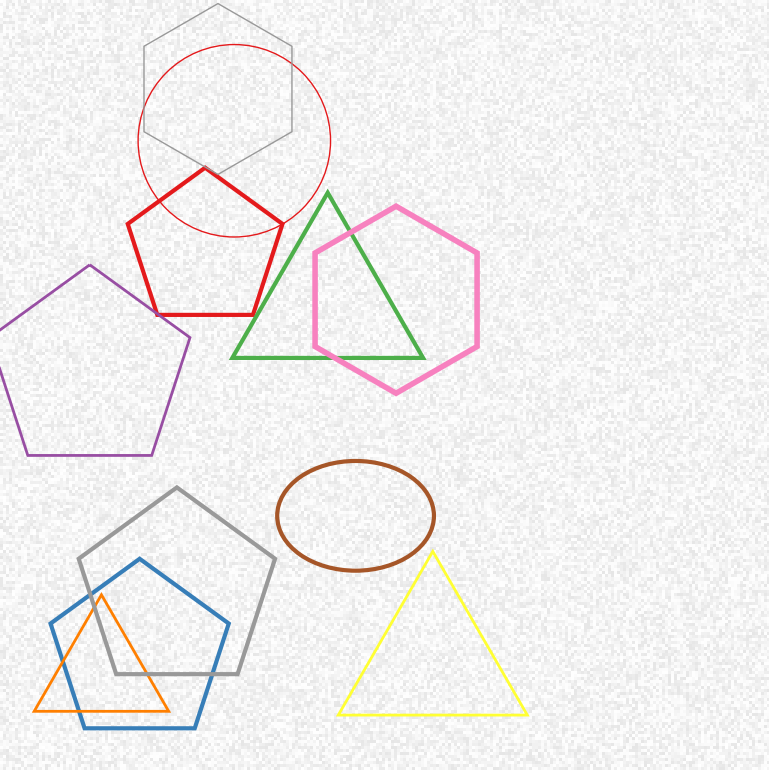[{"shape": "pentagon", "thickness": 1.5, "radius": 0.53, "center": [0.266, 0.677]}, {"shape": "circle", "thickness": 0.5, "radius": 0.62, "center": [0.304, 0.817]}, {"shape": "pentagon", "thickness": 1.5, "radius": 0.61, "center": [0.181, 0.153]}, {"shape": "triangle", "thickness": 1.5, "radius": 0.72, "center": [0.426, 0.607]}, {"shape": "pentagon", "thickness": 1, "radius": 0.68, "center": [0.117, 0.519]}, {"shape": "triangle", "thickness": 1, "radius": 0.5, "center": [0.132, 0.127]}, {"shape": "triangle", "thickness": 1, "radius": 0.71, "center": [0.562, 0.142]}, {"shape": "oval", "thickness": 1.5, "radius": 0.51, "center": [0.462, 0.33]}, {"shape": "hexagon", "thickness": 2, "radius": 0.61, "center": [0.514, 0.611]}, {"shape": "hexagon", "thickness": 0.5, "radius": 0.55, "center": [0.283, 0.884]}, {"shape": "pentagon", "thickness": 1.5, "radius": 0.67, "center": [0.23, 0.233]}]